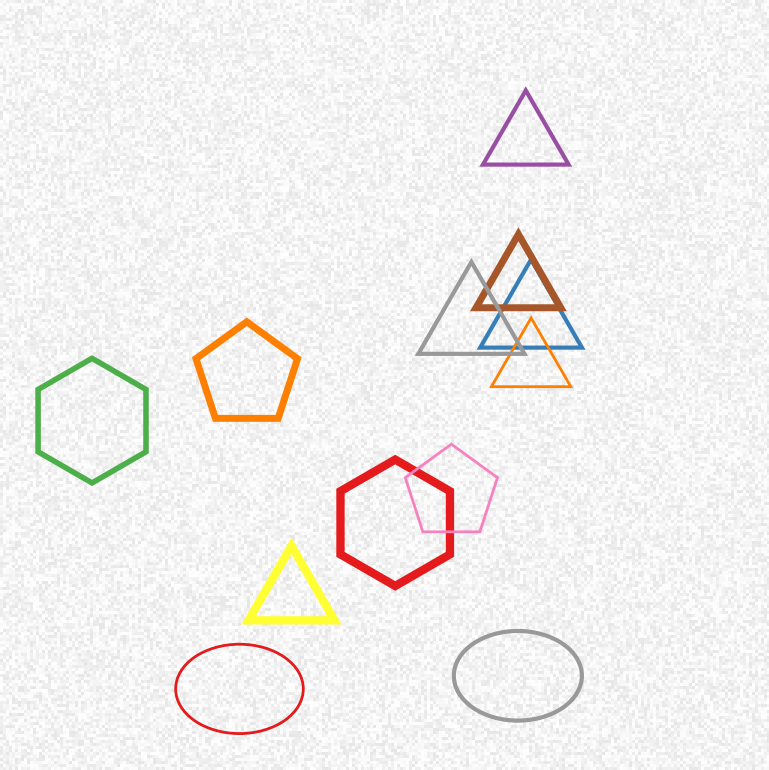[{"shape": "hexagon", "thickness": 3, "radius": 0.41, "center": [0.513, 0.321]}, {"shape": "oval", "thickness": 1, "radius": 0.41, "center": [0.311, 0.105]}, {"shape": "triangle", "thickness": 1.5, "radius": 0.38, "center": [0.69, 0.587]}, {"shape": "hexagon", "thickness": 2, "radius": 0.4, "center": [0.12, 0.454]}, {"shape": "triangle", "thickness": 1.5, "radius": 0.32, "center": [0.683, 0.818]}, {"shape": "triangle", "thickness": 1, "radius": 0.3, "center": [0.69, 0.528]}, {"shape": "pentagon", "thickness": 2.5, "radius": 0.35, "center": [0.321, 0.513]}, {"shape": "triangle", "thickness": 3, "radius": 0.32, "center": [0.379, 0.227]}, {"shape": "triangle", "thickness": 2.5, "radius": 0.32, "center": [0.673, 0.632]}, {"shape": "pentagon", "thickness": 1, "radius": 0.31, "center": [0.586, 0.36]}, {"shape": "oval", "thickness": 1.5, "radius": 0.42, "center": [0.673, 0.122]}, {"shape": "triangle", "thickness": 1.5, "radius": 0.4, "center": [0.612, 0.58]}]